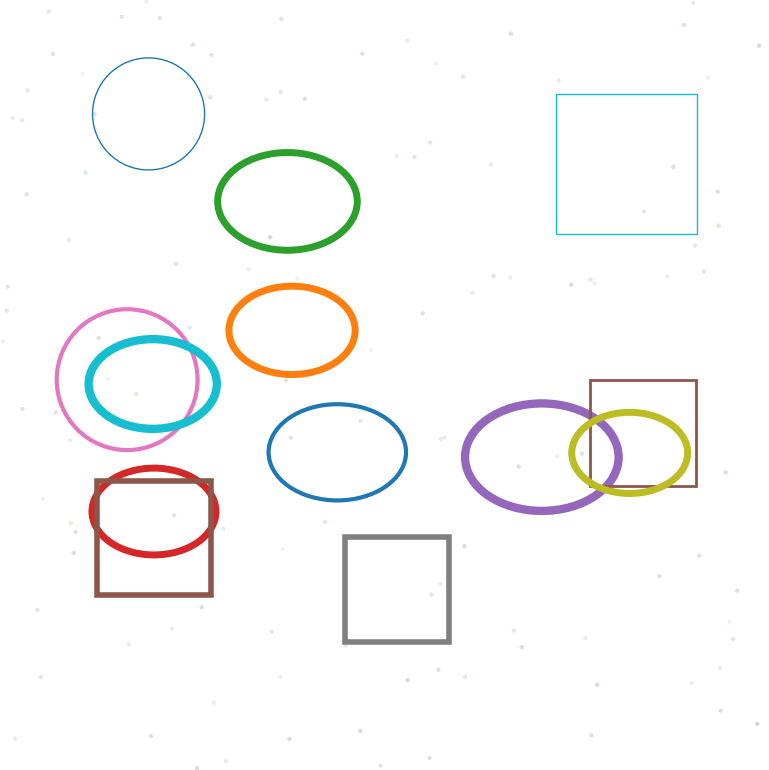[{"shape": "circle", "thickness": 0.5, "radius": 0.36, "center": [0.193, 0.852]}, {"shape": "oval", "thickness": 1.5, "radius": 0.45, "center": [0.438, 0.413]}, {"shape": "oval", "thickness": 2.5, "radius": 0.41, "center": [0.379, 0.571]}, {"shape": "oval", "thickness": 2.5, "radius": 0.45, "center": [0.373, 0.738]}, {"shape": "oval", "thickness": 2.5, "radius": 0.4, "center": [0.2, 0.336]}, {"shape": "oval", "thickness": 3, "radius": 0.5, "center": [0.704, 0.406]}, {"shape": "square", "thickness": 2, "radius": 0.37, "center": [0.2, 0.301]}, {"shape": "square", "thickness": 1, "radius": 0.34, "center": [0.835, 0.438]}, {"shape": "circle", "thickness": 1.5, "radius": 0.46, "center": [0.165, 0.507]}, {"shape": "square", "thickness": 2, "radius": 0.34, "center": [0.516, 0.235]}, {"shape": "oval", "thickness": 2.5, "radius": 0.38, "center": [0.818, 0.412]}, {"shape": "oval", "thickness": 3, "radius": 0.42, "center": [0.198, 0.501]}, {"shape": "square", "thickness": 0.5, "radius": 0.46, "center": [0.814, 0.787]}]